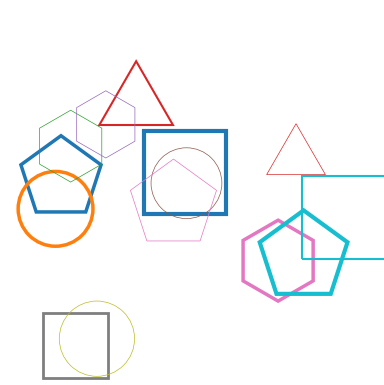[{"shape": "pentagon", "thickness": 2.5, "radius": 0.55, "center": [0.158, 0.538]}, {"shape": "square", "thickness": 3, "radius": 0.53, "center": [0.481, 0.552]}, {"shape": "circle", "thickness": 2.5, "radius": 0.49, "center": [0.144, 0.458]}, {"shape": "hexagon", "thickness": 0.5, "radius": 0.47, "center": [0.184, 0.62]}, {"shape": "triangle", "thickness": 1.5, "radius": 0.55, "center": [0.354, 0.731]}, {"shape": "triangle", "thickness": 0.5, "radius": 0.44, "center": [0.769, 0.591]}, {"shape": "hexagon", "thickness": 0.5, "radius": 0.44, "center": [0.275, 0.677]}, {"shape": "circle", "thickness": 0.5, "radius": 0.46, "center": [0.484, 0.524]}, {"shape": "pentagon", "thickness": 0.5, "radius": 0.59, "center": [0.451, 0.469]}, {"shape": "hexagon", "thickness": 2.5, "radius": 0.53, "center": [0.722, 0.323]}, {"shape": "square", "thickness": 2, "radius": 0.42, "center": [0.196, 0.102]}, {"shape": "circle", "thickness": 0.5, "radius": 0.49, "center": [0.252, 0.12]}, {"shape": "square", "thickness": 1.5, "radius": 0.54, "center": [0.893, 0.436]}, {"shape": "pentagon", "thickness": 3, "radius": 0.6, "center": [0.789, 0.334]}]